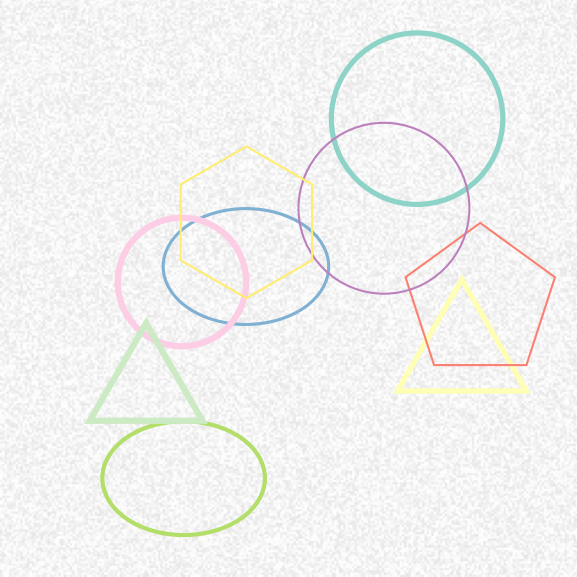[{"shape": "circle", "thickness": 2.5, "radius": 0.74, "center": [0.722, 0.794]}, {"shape": "triangle", "thickness": 2.5, "radius": 0.64, "center": [0.8, 0.387]}, {"shape": "pentagon", "thickness": 1, "radius": 0.68, "center": [0.832, 0.477]}, {"shape": "oval", "thickness": 1.5, "radius": 0.72, "center": [0.426, 0.538]}, {"shape": "oval", "thickness": 2, "radius": 0.7, "center": [0.318, 0.171]}, {"shape": "circle", "thickness": 3, "radius": 0.56, "center": [0.315, 0.511]}, {"shape": "circle", "thickness": 1, "radius": 0.74, "center": [0.665, 0.638]}, {"shape": "triangle", "thickness": 3, "radius": 0.56, "center": [0.253, 0.327]}, {"shape": "hexagon", "thickness": 1, "radius": 0.66, "center": [0.427, 0.614]}]